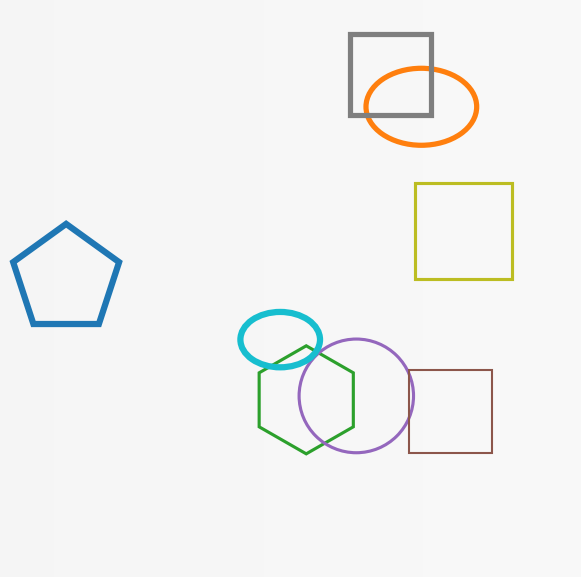[{"shape": "pentagon", "thickness": 3, "radius": 0.48, "center": [0.114, 0.516]}, {"shape": "oval", "thickness": 2.5, "radius": 0.48, "center": [0.725, 0.814]}, {"shape": "hexagon", "thickness": 1.5, "radius": 0.47, "center": [0.527, 0.307]}, {"shape": "circle", "thickness": 1.5, "radius": 0.49, "center": [0.613, 0.314]}, {"shape": "square", "thickness": 1, "radius": 0.36, "center": [0.775, 0.287]}, {"shape": "square", "thickness": 2.5, "radius": 0.35, "center": [0.672, 0.87]}, {"shape": "square", "thickness": 1.5, "radius": 0.42, "center": [0.798, 0.599]}, {"shape": "oval", "thickness": 3, "radius": 0.34, "center": [0.482, 0.411]}]